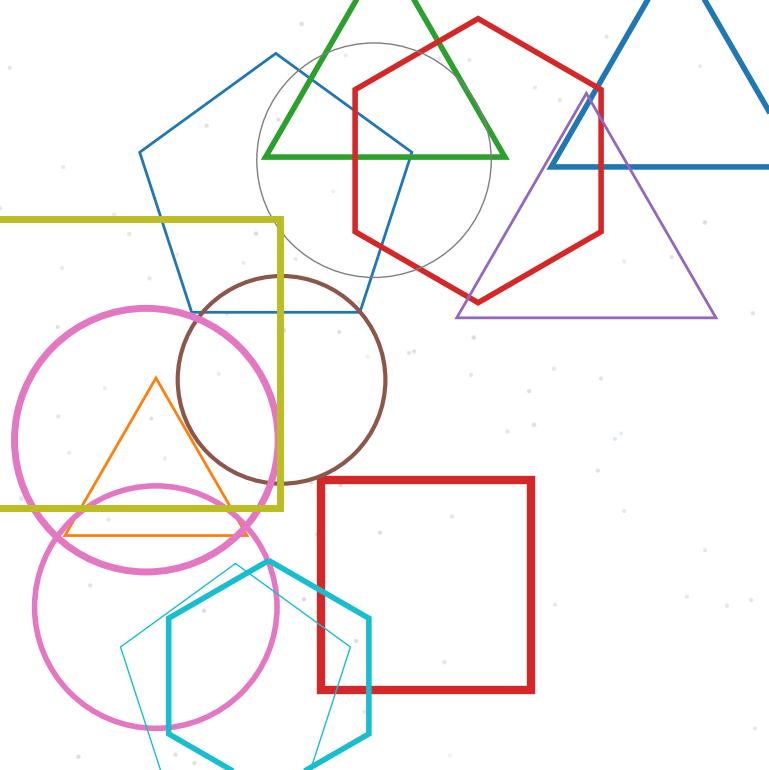[{"shape": "pentagon", "thickness": 1, "radius": 0.93, "center": [0.358, 0.745]}, {"shape": "triangle", "thickness": 2, "radius": 0.94, "center": [0.878, 0.877]}, {"shape": "triangle", "thickness": 1, "radius": 0.68, "center": [0.203, 0.373]}, {"shape": "triangle", "thickness": 2, "radius": 0.9, "center": [0.5, 0.886]}, {"shape": "hexagon", "thickness": 2, "radius": 0.92, "center": [0.621, 0.791]}, {"shape": "square", "thickness": 3, "radius": 0.68, "center": [0.553, 0.24]}, {"shape": "triangle", "thickness": 1, "radius": 0.97, "center": [0.761, 0.684]}, {"shape": "circle", "thickness": 1.5, "radius": 0.67, "center": [0.366, 0.507]}, {"shape": "circle", "thickness": 2, "radius": 0.79, "center": [0.202, 0.212]}, {"shape": "circle", "thickness": 2.5, "radius": 0.86, "center": [0.19, 0.428]}, {"shape": "circle", "thickness": 0.5, "radius": 0.76, "center": [0.486, 0.792]}, {"shape": "square", "thickness": 2.5, "radius": 0.94, "center": [0.177, 0.528]}, {"shape": "pentagon", "thickness": 0.5, "radius": 0.78, "center": [0.306, 0.111]}, {"shape": "hexagon", "thickness": 2, "radius": 0.75, "center": [0.349, 0.122]}]